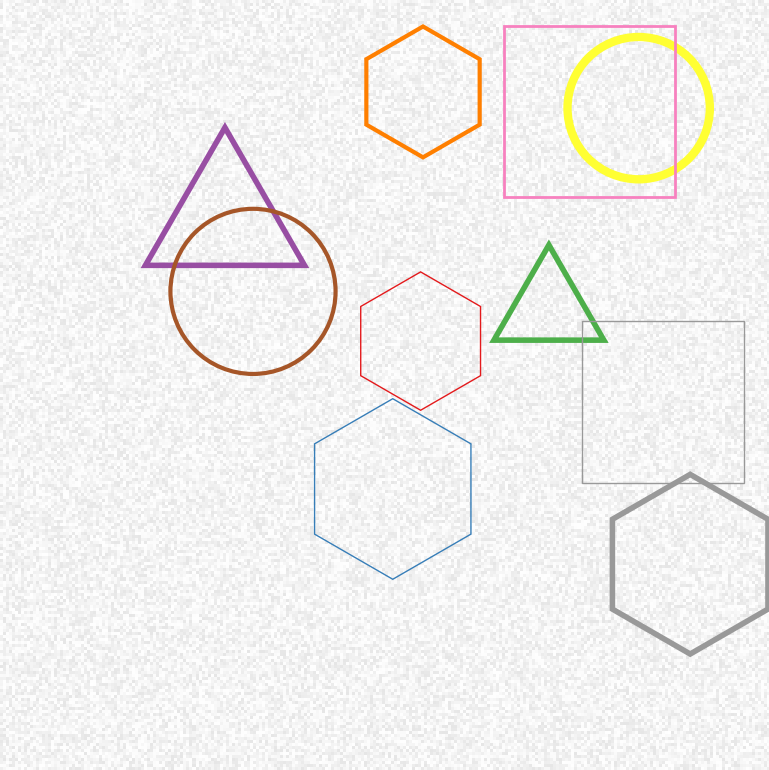[{"shape": "hexagon", "thickness": 0.5, "radius": 0.45, "center": [0.546, 0.557]}, {"shape": "hexagon", "thickness": 0.5, "radius": 0.59, "center": [0.51, 0.365]}, {"shape": "triangle", "thickness": 2, "radius": 0.41, "center": [0.713, 0.599]}, {"shape": "triangle", "thickness": 2, "radius": 0.6, "center": [0.292, 0.715]}, {"shape": "hexagon", "thickness": 1.5, "radius": 0.42, "center": [0.549, 0.881]}, {"shape": "circle", "thickness": 3, "radius": 0.46, "center": [0.829, 0.86]}, {"shape": "circle", "thickness": 1.5, "radius": 0.54, "center": [0.329, 0.622]}, {"shape": "square", "thickness": 1, "radius": 0.55, "center": [0.766, 0.855]}, {"shape": "square", "thickness": 0.5, "radius": 0.53, "center": [0.861, 0.478]}, {"shape": "hexagon", "thickness": 2, "radius": 0.58, "center": [0.896, 0.267]}]